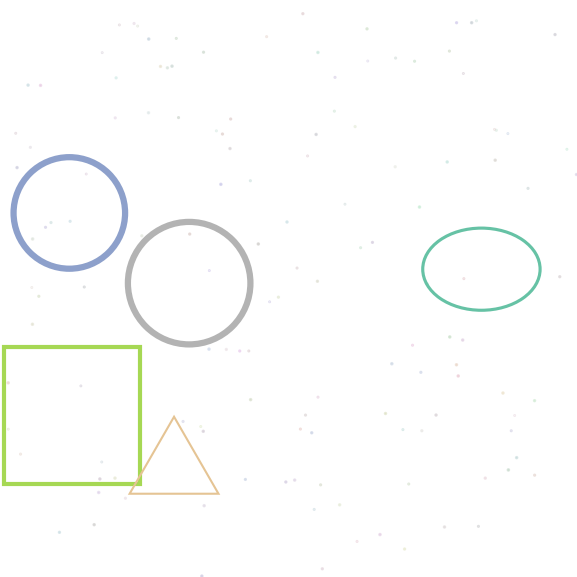[{"shape": "oval", "thickness": 1.5, "radius": 0.51, "center": [0.834, 0.533]}, {"shape": "circle", "thickness": 3, "radius": 0.48, "center": [0.12, 0.63]}, {"shape": "square", "thickness": 2, "radius": 0.59, "center": [0.125, 0.279]}, {"shape": "triangle", "thickness": 1, "radius": 0.44, "center": [0.301, 0.189]}, {"shape": "circle", "thickness": 3, "radius": 0.53, "center": [0.328, 0.509]}]